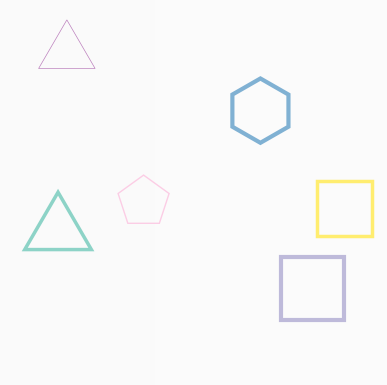[{"shape": "triangle", "thickness": 2.5, "radius": 0.5, "center": [0.15, 0.401]}, {"shape": "square", "thickness": 3, "radius": 0.41, "center": [0.805, 0.251]}, {"shape": "hexagon", "thickness": 3, "radius": 0.42, "center": [0.672, 0.713]}, {"shape": "pentagon", "thickness": 1, "radius": 0.35, "center": [0.371, 0.476]}, {"shape": "triangle", "thickness": 0.5, "radius": 0.42, "center": [0.173, 0.864]}, {"shape": "square", "thickness": 2.5, "radius": 0.36, "center": [0.889, 0.458]}]